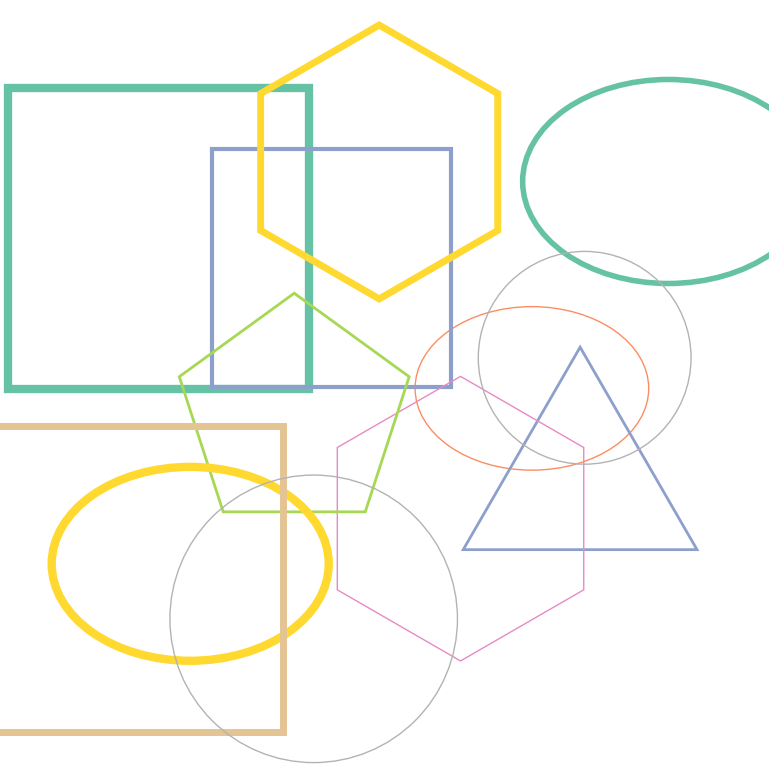[{"shape": "oval", "thickness": 2, "radius": 0.95, "center": [0.868, 0.764]}, {"shape": "square", "thickness": 3, "radius": 0.98, "center": [0.206, 0.69]}, {"shape": "oval", "thickness": 0.5, "radius": 0.76, "center": [0.691, 0.496]}, {"shape": "triangle", "thickness": 1, "radius": 0.88, "center": [0.753, 0.374]}, {"shape": "square", "thickness": 1.5, "radius": 0.77, "center": [0.431, 0.652]}, {"shape": "hexagon", "thickness": 0.5, "radius": 0.92, "center": [0.598, 0.326]}, {"shape": "pentagon", "thickness": 1, "radius": 0.78, "center": [0.382, 0.462]}, {"shape": "oval", "thickness": 3, "radius": 0.9, "center": [0.247, 0.268]}, {"shape": "hexagon", "thickness": 2.5, "radius": 0.89, "center": [0.492, 0.79]}, {"shape": "square", "thickness": 2.5, "radius": 1.0, "center": [0.169, 0.248]}, {"shape": "circle", "thickness": 0.5, "radius": 0.69, "center": [0.759, 0.535]}, {"shape": "circle", "thickness": 0.5, "radius": 0.93, "center": [0.407, 0.196]}]